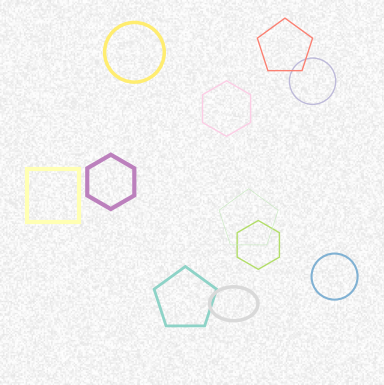[{"shape": "pentagon", "thickness": 2, "radius": 0.43, "center": [0.481, 0.223]}, {"shape": "square", "thickness": 3, "radius": 0.34, "center": [0.138, 0.492]}, {"shape": "circle", "thickness": 1, "radius": 0.3, "center": [0.812, 0.789]}, {"shape": "pentagon", "thickness": 1, "radius": 0.38, "center": [0.74, 0.878]}, {"shape": "circle", "thickness": 1.5, "radius": 0.3, "center": [0.869, 0.282]}, {"shape": "hexagon", "thickness": 1, "radius": 0.32, "center": [0.671, 0.364]}, {"shape": "hexagon", "thickness": 1, "radius": 0.36, "center": [0.588, 0.718]}, {"shape": "oval", "thickness": 2.5, "radius": 0.31, "center": [0.607, 0.211]}, {"shape": "hexagon", "thickness": 3, "radius": 0.35, "center": [0.288, 0.528]}, {"shape": "pentagon", "thickness": 0.5, "radius": 0.4, "center": [0.646, 0.429]}, {"shape": "circle", "thickness": 2.5, "radius": 0.39, "center": [0.349, 0.864]}]